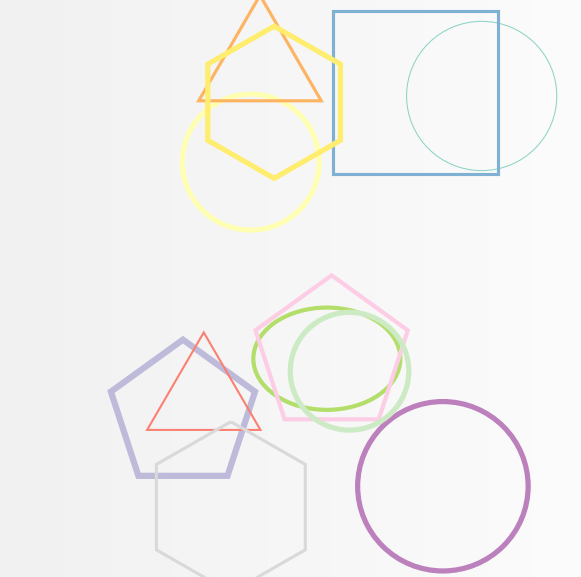[{"shape": "circle", "thickness": 0.5, "radius": 0.65, "center": [0.829, 0.833]}, {"shape": "circle", "thickness": 2.5, "radius": 0.59, "center": [0.431, 0.718]}, {"shape": "pentagon", "thickness": 3, "radius": 0.65, "center": [0.315, 0.281]}, {"shape": "triangle", "thickness": 1, "radius": 0.56, "center": [0.351, 0.311]}, {"shape": "square", "thickness": 1.5, "radius": 0.71, "center": [0.715, 0.839]}, {"shape": "triangle", "thickness": 1.5, "radius": 0.61, "center": [0.447, 0.885]}, {"shape": "oval", "thickness": 2, "radius": 0.63, "center": [0.562, 0.378]}, {"shape": "pentagon", "thickness": 2, "radius": 0.69, "center": [0.571, 0.385]}, {"shape": "hexagon", "thickness": 1.5, "radius": 0.74, "center": [0.397, 0.121]}, {"shape": "circle", "thickness": 2.5, "radius": 0.73, "center": [0.762, 0.157]}, {"shape": "circle", "thickness": 2.5, "radius": 0.51, "center": [0.601, 0.356]}, {"shape": "hexagon", "thickness": 2.5, "radius": 0.66, "center": [0.472, 0.822]}]